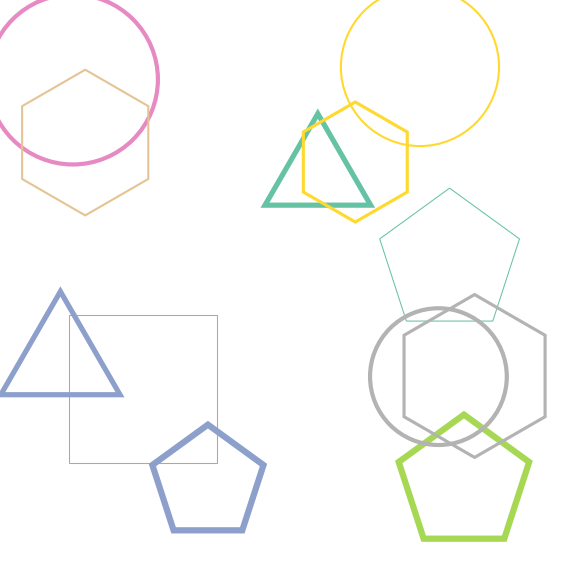[{"shape": "pentagon", "thickness": 0.5, "radius": 0.64, "center": [0.778, 0.546]}, {"shape": "triangle", "thickness": 2.5, "radius": 0.53, "center": [0.55, 0.697]}, {"shape": "square", "thickness": 0.5, "radius": 0.64, "center": [0.248, 0.326]}, {"shape": "triangle", "thickness": 2.5, "radius": 0.6, "center": [0.105, 0.375]}, {"shape": "pentagon", "thickness": 3, "radius": 0.51, "center": [0.36, 0.163]}, {"shape": "circle", "thickness": 2, "radius": 0.74, "center": [0.126, 0.862]}, {"shape": "pentagon", "thickness": 3, "radius": 0.59, "center": [0.803, 0.162]}, {"shape": "circle", "thickness": 1, "radius": 0.68, "center": [0.727, 0.883]}, {"shape": "hexagon", "thickness": 1.5, "radius": 0.52, "center": [0.615, 0.719]}, {"shape": "hexagon", "thickness": 1, "radius": 0.63, "center": [0.148, 0.752]}, {"shape": "circle", "thickness": 2, "radius": 0.59, "center": [0.759, 0.347]}, {"shape": "hexagon", "thickness": 1.5, "radius": 0.7, "center": [0.822, 0.348]}]